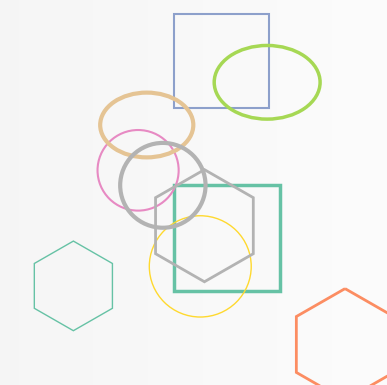[{"shape": "hexagon", "thickness": 1, "radius": 0.58, "center": [0.189, 0.257]}, {"shape": "square", "thickness": 2.5, "radius": 0.68, "center": [0.587, 0.382]}, {"shape": "hexagon", "thickness": 2, "radius": 0.73, "center": [0.89, 0.105]}, {"shape": "square", "thickness": 1.5, "radius": 0.61, "center": [0.571, 0.842]}, {"shape": "circle", "thickness": 1.5, "radius": 0.52, "center": [0.356, 0.558]}, {"shape": "oval", "thickness": 2.5, "radius": 0.68, "center": [0.689, 0.786]}, {"shape": "circle", "thickness": 1, "radius": 0.66, "center": [0.517, 0.308]}, {"shape": "oval", "thickness": 3, "radius": 0.6, "center": [0.379, 0.675]}, {"shape": "hexagon", "thickness": 2, "radius": 0.73, "center": [0.528, 0.414]}, {"shape": "circle", "thickness": 3, "radius": 0.55, "center": [0.42, 0.519]}]